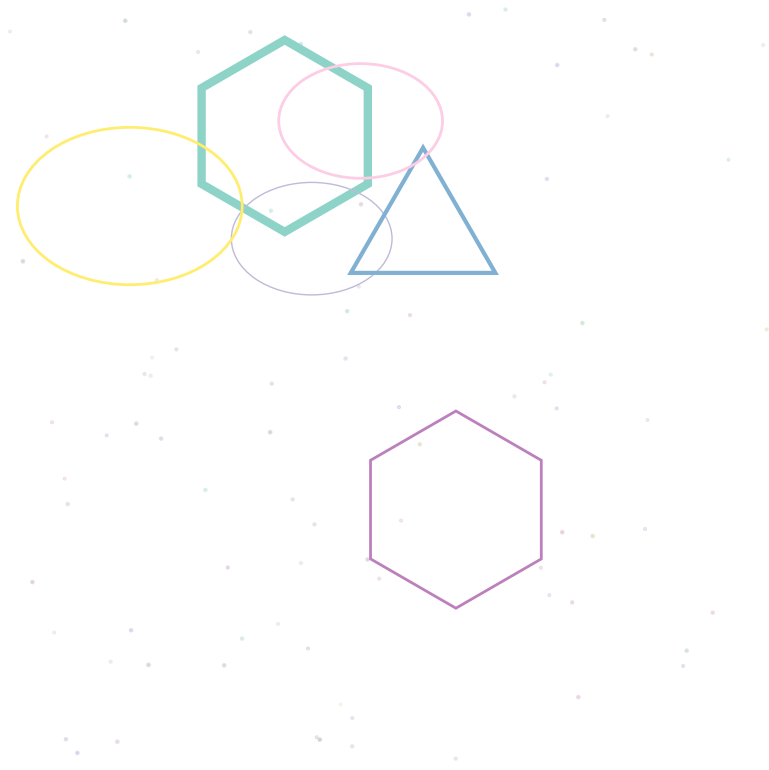[{"shape": "hexagon", "thickness": 3, "radius": 0.62, "center": [0.37, 0.823]}, {"shape": "oval", "thickness": 0.5, "radius": 0.52, "center": [0.405, 0.69]}, {"shape": "triangle", "thickness": 1.5, "radius": 0.54, "center": [0.549, 0.7]}, {"shape": "oval", "thickness": 1, "radius": 0.53, "center": [0.468, 0.843]}, {"shape": "hexagon", "thickness": 1, "radius": 0.64, "center": [0.592, 0.338]}, {"shape": "oval", "thickness": 1, "radius": 0.73, "center": [0.169, 0.732]}]